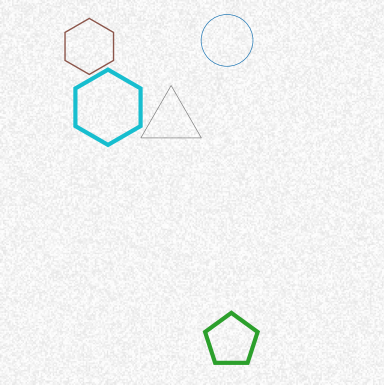[{"shape": "circle", "thickness": 0.5, "radius": 0.34, "center": [0.59, 0.895]}, {"shape": "pentagon", "thickness": 3, "radius": 0.36, "center": [0.601, 0.116]}, {"shape": "hexagon", "thickness": 1, "radius": 0.36, "center": [0.232, 0.879]}, {"shape": "triangle", "thickness": 0.5, "radius": 0.45, "center": [0.444, 0.687]}, {"shape": "hexagon", "thickness": 3, "radius": 0.49, "center": [0.281, 0.721]}]